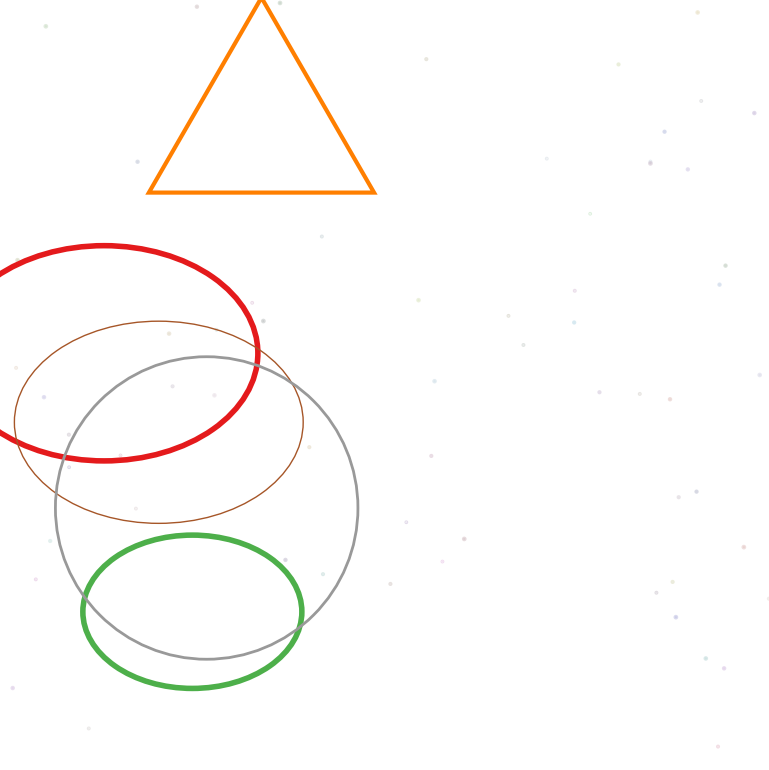[{"shape": "oval", "thickness": 2, "radius": 1.0, "center": [0.135, 0.541]}, {"shape": "oval", "thickness": 2, "radius": 0.71, "center": [0.25, 0.205]}, {"shape": "triangle", "thickness": 1.5, "radius": 0.84, "center": [0.34, 0.834]}, {"shape": "oval", "thickness": 0.5, "radius": 0.94, "center": [0.206, 0.452]}, {"shape": "circle", "thickness": 1, "radius": 0.98, "center": [0.268, 0.34]}]